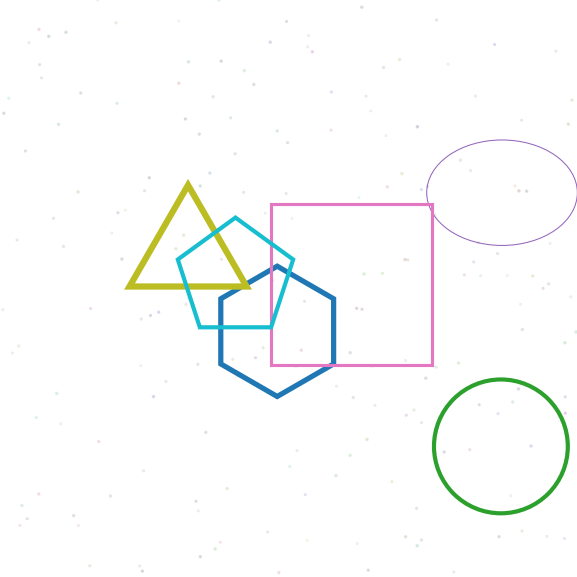[{"shape": "hexagon", "thickness": 2.5, "radius": 0.56, "center": [0.48, 0.425]}, {"shape": "circle", "thickness": 2, "radius": 0.58, "center": [0.867, 0.226]}, {"shape": "oval", "thickness": 0.5, "radius": 0.65, "center": [0.869, 0.665]}, {"shape": "square", "thickness": 1.5, "radius": 0.7, "center": [0.608, 0.506]}, {"shape": "triangle", "thickness": 3, "radius": 0.59, "center": [0.326, 0.562]}, {"shape": "pentagon", "thickness": 2, "radius": 0.53, "center": [0.408, 0.517]}]